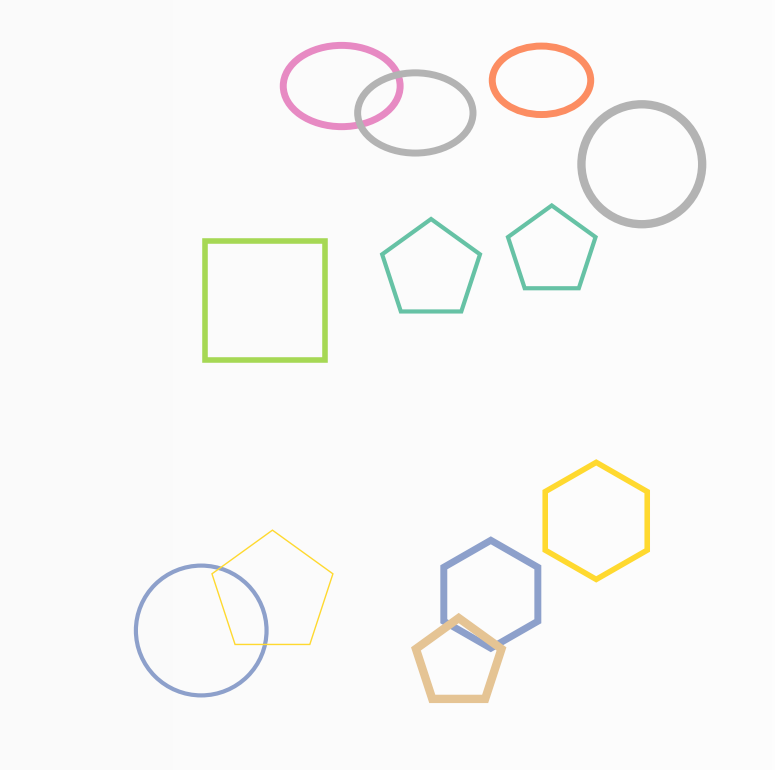[{"shape": "pentagon", "thickness": 1.5, "radius": 0.33, "center": [0.556, 0.649]}, {"shape": "pentagon", "thickness": 1.5, "radius": 0.3, "center": [0.712, 0.674]}, {"shape": "oval", "thickness": 2.5, "radius": 0.32, "center": [0.699, 0.896]}, {"shape": "circle", "thickness": 1.5, "radius": 0.42, "center": [0.26, 0.181]}, {"shape": "hexagon", "thickness": 2.5, "radius": 0.35, "center": [0.633, 0.228]}, {"shape": "oval", "thickness": 2.5, "radius": 0.38, "center": [0.441, 0.888]}, {"shape": "square", "thickness": 2, "radius": 0.39, "center": [0.342, 0.61]}, {"shape": "pentagon", "thickness": 0.5, "radius": 0.41, "center": [0.352, 0.229]}, {"shape": "hexagon", "thickness": 2, "radius": 0.38, "center": [0.769, 0.324]}, {"shape": "pentagon", "thickness": 3, "radius": 0.29, "center": [0.592, 0.139]}, {"shape": "circle", "thickness": 3, "radius": 0.39, "center": [0.828, 0.787]}, {"shape": "oval", "thickness": 2.5, "radius": 0.37, "center": [0.536, 0.853]}]